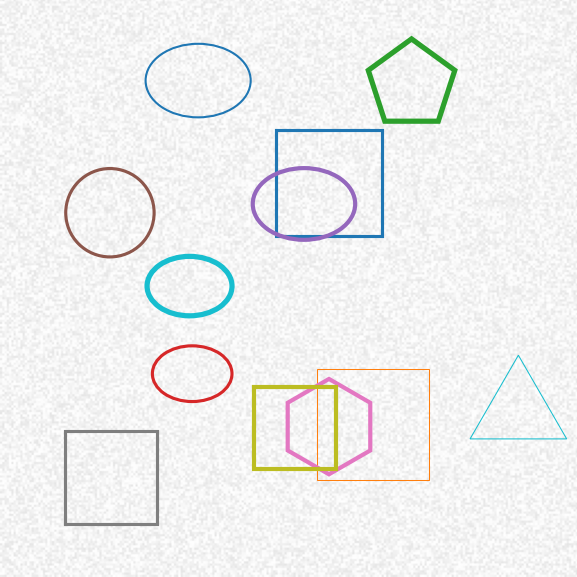[{"shape": "oval", "thickness": 1, "radius": 0.45, "center": [0.343, 0.86]}, {"shape": "square", "thickness": 1.5, "radius": 0.46, "center": [0.57, 0.682]}, {"shape": "square", "thickness": 0.5, "radius": 0.48, "center": [0.646, 0.264]}, {"shape": "pentagon", "thickness": 2.5, "radius": 0.39, "center": [0.713, 0.853]}, {"shape": "oval", "thickness": 1.5, "radius": 0.34, "center": [0.333, 0.352]}, {"shape": "oval", "thickness": 2, "radius": 0.44, "center": [0.526, 0.646]}, {"shape": "circle", "thickness": 1.5, "radius": 0.38, "center": [0.19, 0.631]}, {"shape": "hexagon", "thickness": 2, "radius": 0.41, "center": [0.57, 0.26]}, {"shape": "square", "thickness": 1.5, "radius": 0.4, "center": [0.192, 0.172]}, {"shape": "square", "thickness": 2, "radius": 0.36, "center": [0.511, 0.258]}, {"shape": "triangle", "thickness": 0.5, "radius": 0.48, "center": [0.898, 0.287]}, {"shape": "oval", "thickness": 2.5, "radius": 0.37, "center": [0.328, 0.504]}]